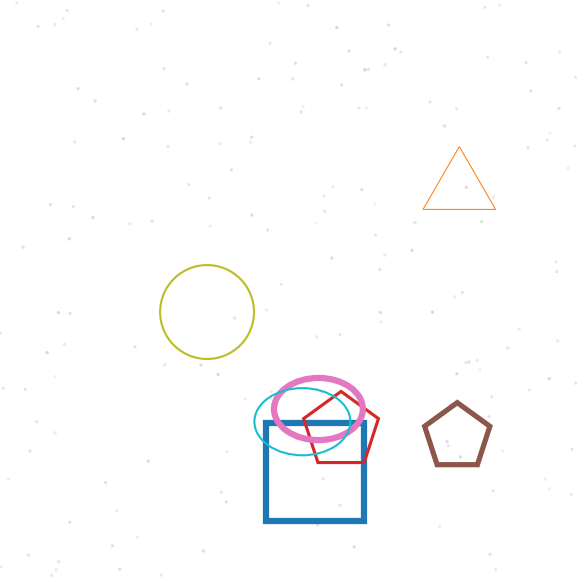[{"shape": "square", "thickness": 3, "radius": 0.42, "center": [0.545, 0.182]}, {"shape": "triangle", "thickness": 0.5, "radius": 0.36, "center": [0.795, 0.673]}, {"shape": "pentagon", "thickness": 1.5, "radius": 0.34, "center": [0.591, 0.253]}, {"shape": "pentagon", "thickness": 2.5, "radius": 0.3, "center": [0.792, 0.243]}, {"shape": "oval", "thickness": 3, "radius": 0.38, "center": [0.551, 0.291]}, {"shape": "circle", "thickness": 1, "radius": 0.41, "center": [0.359, 0.459]}, {"shape": "oval", "thickness": 1, "radius": 0.42, "center": [0.524, 0.269]}]